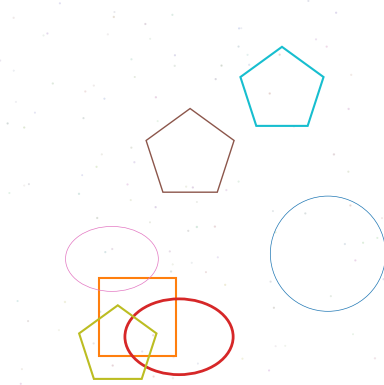[{"shape": "circle", "thickness": 0.5, "radius": 0.75, "center": [0.852, 0.341]}, {"shape": "square", "thickness": 1.5, "radius": 0.5, "center": [0.357, 0.177]}, {"shape": "oval", "thickness": 2, "radius": 0.7, "center": [0.465, 0.125]}, {"shape": "pentagon", "thickness": 1, "radius": 0.6, "center": [0.494, 0.598]}, {"shape": "oval", "thickness": 0.5, "radius": 0.6, "center": [0.291, 0.328]}, {"shape": "pentagon", "thickness": 1.5, "radius": 0.53, "center": [0.306, 0.101]}, {"shape": "pentagon", "thickness": 1.5, "radius": 0.57, "center": [0.732, 0.765]}]